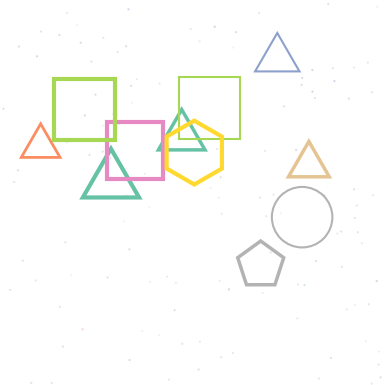[{"shape": "triangle", "thickness": 2.5, "radius": 0.35, "center": [0.472, 0.646]}, {"shape": "triangle", "thickness": 3, "radius": 0.42, "center": [0.288, 0.529]}, {"shape": "triangle", "thickness": 2, "radius": 0.29, "center": [0.106, 0.62]}, {"shape": "triangle", "thickness": 1.5, "radius": 0.33, "center": [0.72, 0.848]}, {"shape": "square", "thickness": 3, "radius": 0.37, "center": [0.351, 0.609]}, {"shape": "square", "thickness": 3, "radius": 0.39, "center": [0.219, 0.716]}, {"shape": "square", "thickness": 1.5, "radius": 0.4, "center": [0.544, 0.72]}, {"shape": "hexagon", "thickness": 3, "radius": 0.41, "center": [0.505, 0.604]}, {"shape": "triangle", "thickness": 2.5, "radius": 0.31, "center": [0.802, 0.571]}, {"shape": "pentagon", "thickness": 2.5, "radius": 0.31, "center": [0.677, 0.311]}, {"shape": "circle", "thickness": 1.5, "radius": 0.39, "center": [0.785, 0.436]}]